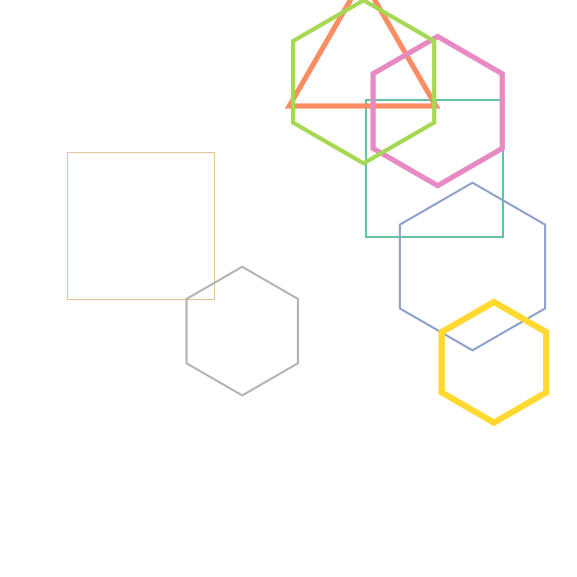[{"shape": "square", "thickness": 1, "radius": 0.59, "center": [0.753, 0.707]}, {"shape": "triangle", "thickness": 2.5, "radius": 0.73, "center": [0.628, 0.889]}, {"shape": "hexagon", "thickness": 1, "radius": 0.73, "center": [0.818, 0.538]}, {"shape": "hexagon", "thickness": 2.5, "radius": 0.65, "center": [0.758, 0.807]}, {"shape": "hexagon", "thickness": 2, "radius": 0.71, "center": [0.63, 0.857]}, {"shape": "hexagon", "thickness": 3, "radius": 0.52, "center": [0.855, 0.372]}, {"shape": "square", "thickness": 0.5, "radius": 0.64, "center": [0.243, 0.608]}, {"shape": "hexagon", "thickness": 1, "radius": 0.56, "center": [0.419, 0.426]}]